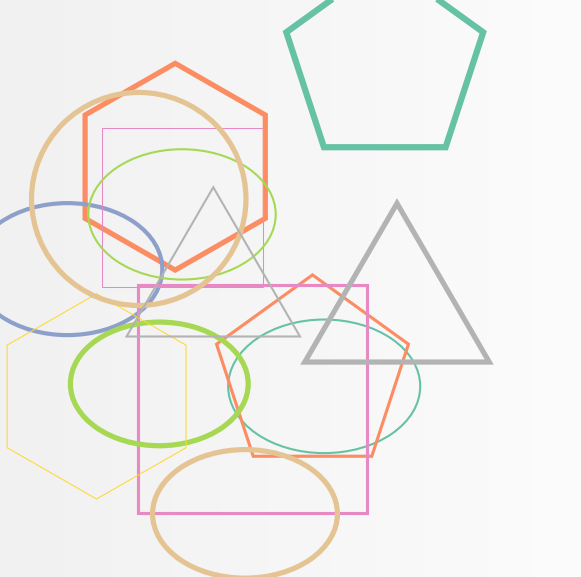[{"shape": "oval", "thickness": 1, "radius": 0.83, "center": [0.558, 0.33]}, {"shape": "pentagon", "thickness": 3, "radius": 0.89, "center": [0.662, 0.888]}, {"shape": "pentagon", "thickness": 1.5, "radius": 0.87, "center": [0.538, 0.35]}, {"shape": "hexagon", "thickness": 2.5, "radius": 0.89, "center": [0.301, 0.71]}, {"shape": "oval", "thickness": 2, "radius": 0.82, "center": [0.116, 0.533]}, {"shape": "square", "thickness": 0.5, "radius": 0.69, "center": [0.314, 0.64]}, {"shape": "square", "thickness": 1.5, "radius": 0.99, "center": [0.434, 0.309]}, {"shape": "oval", "thickness": 2.5, "radius": 0.76, "center": [0.274, 0.334]}, {"shape": "oval", "thickness": 1, "radius": 0.81, "center": [0.313, 0.628]}, {"shape": "hexagon", "thickness": 0.5, "radius": 0.89, "center": [0.166, 0.313]}, {"shape": "oval", "thickness": 2.5, "radius": 0.8, "center": [0.421, 0.109]}, {"shape": "circle", "thickness": 2.5, "radius": 0.92, "center": [0.239, 0.655]}, {"shape": "triangle", "thickness": 2.5, "radius": 0.92, "center": [0.683, 0.464]}, {"shape": "triangle", "thickness": 1, "radius": 0.86, "center": [0.367, 0.503]}]